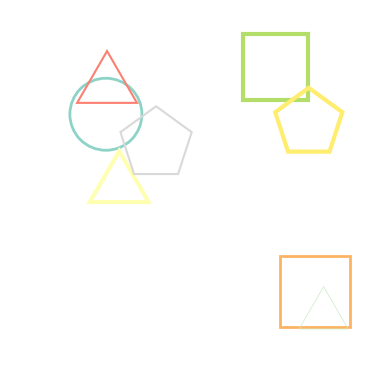[{"shape": "circle", "thickness": 2, "radius": 0.47, "center": [0.275, 0.703]}, {"shape": "triangle", "thickness": 3, "radius": 0.44, "center": [0.31, 0.519]}, {"shape": "triangle", "thickness": 1.5, "radius": 0.45, "center": [0.278, 0.778]}, {"shape": "square", "thickness": 2, "radius": 0.46, "center": [0.819, 0.243]}, {"shape": "square", "thickness": 3, "radius": 0.42, "center": [0.716, 0.826]}, {"shape": "pentagon", "thickness": 1.5, "radius": 0.49, "center": [0.405, 0.627]}, {"shape": "triangle", "thickness": 0.5, "radius": 0.37, "center": [0.841, 0.182]}, {"shape": "pentagon", "thickness": 3, "radius": 0.46, "center": [0.802, 0.68]}]